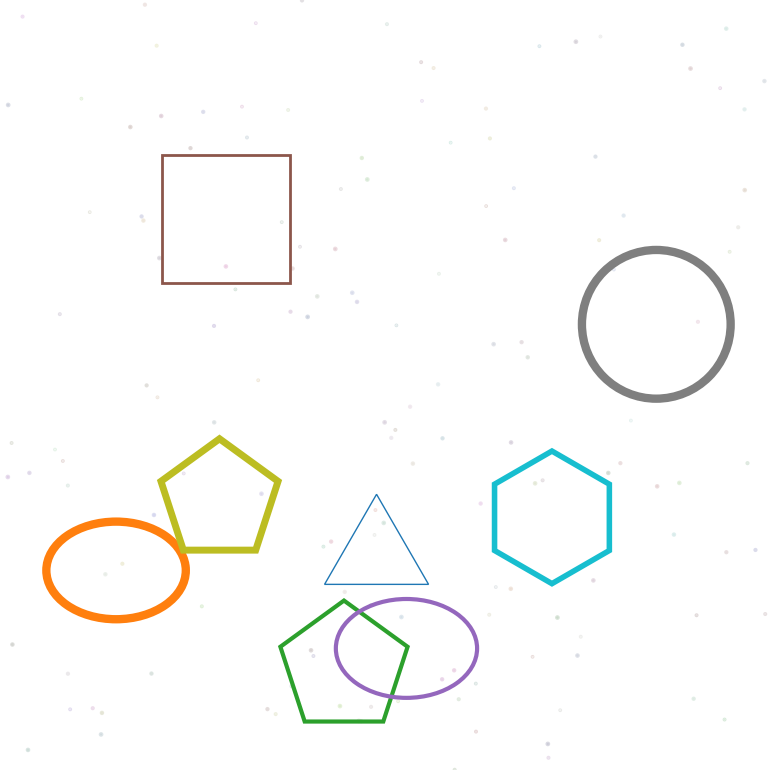[{"shape": "triangle", "thickness": 0.5, "radius": 0.39, "center": [0.489, 0.28]}, {"shape": "oval", "thickness": 3, "radius": 0.45, "center": [0.151, 0.259]}, {"shape": "pentagon", "thickness": 1.5, "radius": 0.43, "center": [0.447, 0.133]}, {"shape": "oval", "thickness": 1.5, "radius": 0.46, "center": [0.528, 0.158]}, {"shape": "square", "thickness": 1, "radius": 0.42, "center": [0.294, 0.716]}, {"shape": "circle", "thickness": 3, "radius": 0.48, "center": [0.852, 0.579]}, {"shape": "pentagon", "thickness": 2.5, "radius": 0.4, "center": [0.285, 0.35]}, {"shape": "hexagon", "thickness": 2, "radius": 0.43, "center": [0.717, 0.328]}]